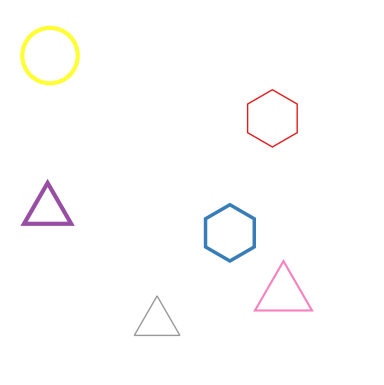[{"shape": "hexagon", "thickness": 1, "radius": 0.37, "center": [0.708, 0.693]}, {"shape": "hexagon", "thickness": 2.5, "radius": 0.37, "center": [0.597, 0.395]}, {"shape": "triangle", "thickness": 3, "radius": 0.35, "center": [0.124, 0.454]}, {"shape": "circle", "thickness": 3, "radius": 0.36, "center": [0.13, 0.856]}, {"shape": "triangle", "thickness": 1.5, "radius": 0.43, "center": [0.736, 0.236]}, {"shape": "triangle", "thickness": 1, "radius": 0.34, "center": [0.408, 0.163]}]